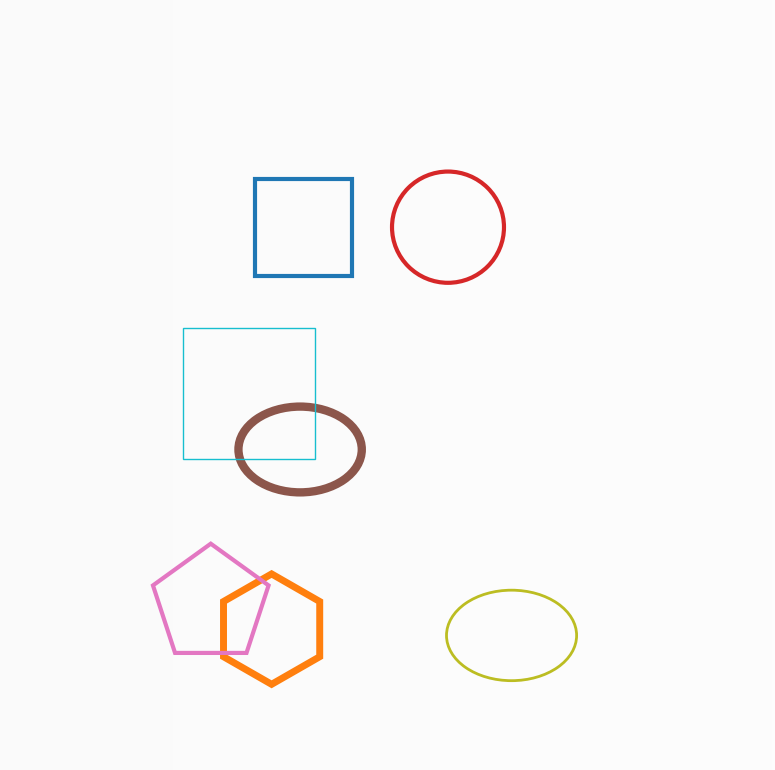[{"shape": "square", "thickness": 1.5, "radius": 0.31, "center": [0.391, 0.704]}, {"shape": "hexagon", "thickness": 2.5, "radius": 0.36, "center": [0.35, 0.183]}, {"shape": "circle", "thickness": 1.5, "radius": 0.36, "center": [0.578, 0.705]}, {"shape": "oval", "thickness": 3, "radius": 0.4, "center": [0.387, 0.416]}, {"shape": "pentagon", "thickness": 1.5, "radius": 0.39, "center": [0.272, 0.215]}, {"shape": "oval", "thickness": 1, "radius": 0.42, "center": [0.66, 0.175]}, {"shape": "square", "thickness": 0.5, "radius": 0.42, "center": [0.321, 0.489]}]